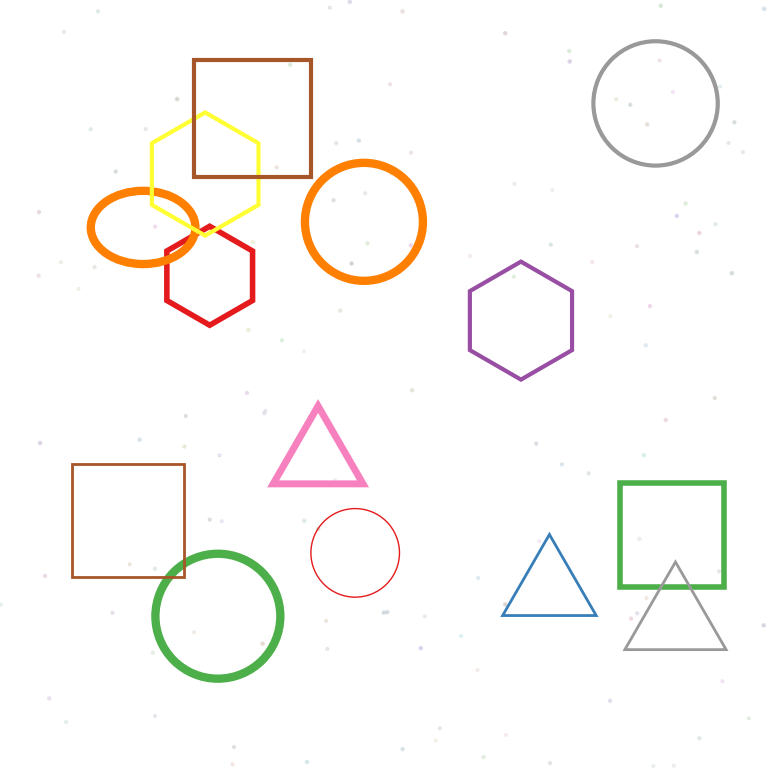[{"shape": "hexagon", "thickness": 2, "radius": 0.32, "center": [0.272, 0.642]}, {"shape": "circle", "thickness": 0.5, "radius": 0.29, "center": [0.461, 0.282]}, {"shape": "triangle", "thickness": 1, "radius": 0.35, "center": [0.714, 0.236]}, {"shape": "circle", "thickness": 3, "radius": 0.41, "center": [0.283, 0.2]}, {"shape": "square", "thickness": 2, "radius": 0.34, "center": [0.873, 0.305]}, {"shape": "hexagon", "thickness": 1.5, "radius": 0.38, "center": [0.677, 0.584]}, {"shape": "oval", "thickness": 3, "radius": 0.34, "center": [0.186, 0.705]}, {"shape": "circle", "thickness": 3, "radius": 0.38, "center": [0.473, 0.712]}, {"shape": "hexagon", "thickness": 1.5, "radius": 0.4, "center": [0.266, 0.774]}, {"shape": "square", "thickness": 1, "radius": 0.37, "center": [0.166, 0.324]}, {"shape": "square", "thickness": 1.5, "radius": 0.38, "center": [0.328, 0.846]}, {"shape": "triangle", "thickness": 2.5, "radius": 0.34, "center": [0.413, 0.405]}, {"shape": "triangle", "thickness": 1, "radius": 0.38, "center": [0.877, 0.194]}, {"shape": "circle", "thickness": 1.5, "radius": 0.4, "center": [0.851, 0.866]}]